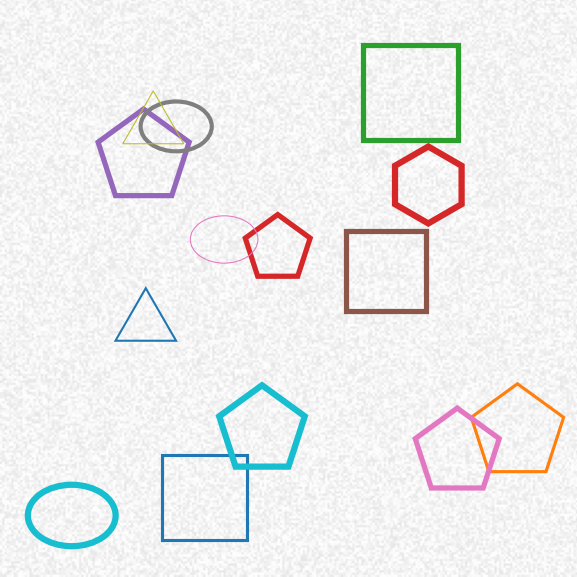[{"shape": "triangle", "thickness": 1, "radius": 0.3, "center": [0.252, 0.439]}, {"shape": "square", "thickness": 1.5, "radius": 0.37, "center": [0.354, 0.138]}, {"shape": "pentagon", "thickness": 1.5, "radius": 0.42, "center": [0.896, 0.25]}, {"shape": "square", "thickness": 2.5, "radius": 0.41, "center": [0.711, 0.839]}, {"shape": "pentagon", "thickness": 2.5, "radius": 0.3, "center": [0.481, 0.569]}, {"shape": "hexagon", "thickness": 3, "radius": 0.33, "center": [0.742, 0.679]}, {"shape": "pentagon", "thickness": 2.5, "radius": 0.41, "center": [0.249, 0.727]}, {"shape": "square", "thickness": 2.5, "radius": 0.35, "center": [0.669, 0.53]}, {"shape": "oval", "thickness": 0.5, "radius": 0.29, "center": [0.388, 0.584]}, {"shape": "pentagon", "thickness": 2.5, "radius": 0.38, "center": [0.792, 0.216]}, {"shape": "oval", "thickness": 2, "radius": 0.31, "center": [0.305, 0.78]}, {"shape": "triangle", "thickness": 0.5, "radius": 0.3, "center": [0.265, 0.781]}, {"shape": "pentagon", "thickness": 3, "radius": 0.39, "center": [0.454, 0.254]}, {"shape": "oval", "thickness": 3, "radius": 0.38, "center": [0.124, 0.107]}]